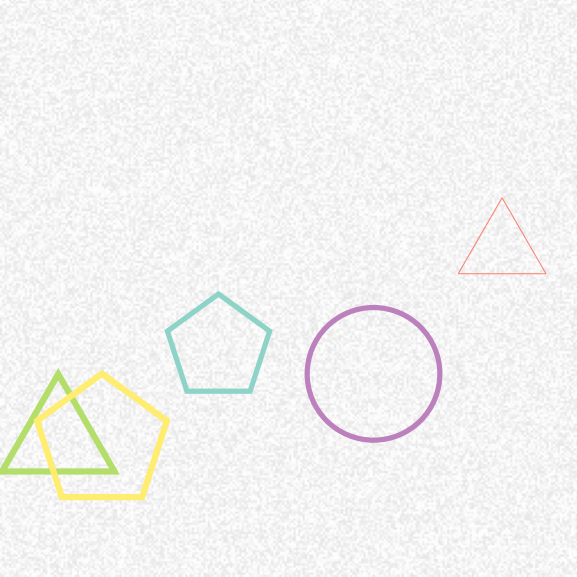[{"shape": "pentagon", "thickness": 2.5, "radius": 0.47, "center": [0.378, 0.397]}, {"shape": "triangle", "thickness": 0.5, "radius": 0.44, "center": [0.869, 0.569]}, {"shape": "triangle", "thickness": 3, "radius": 0.56, "center": [0.101, 0.239]}, {"shape": "circle", "thickness": 2.5, "radius": 0.57, "center": [0.647, 0.352]}, {"shape": "pentagon", "thickness": 3, "radius": 0.59, "center": [0.177, 0.234]}]